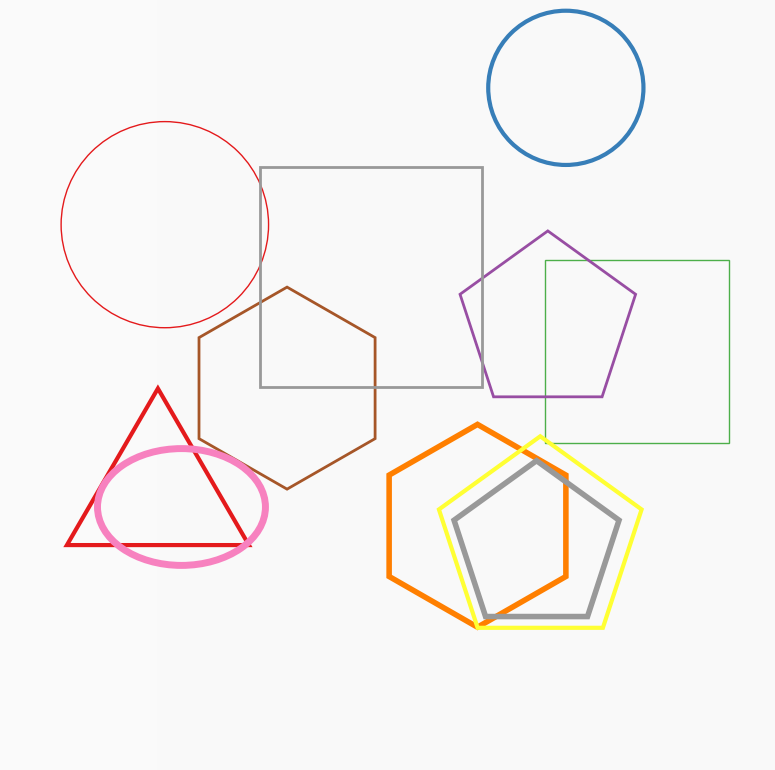[{"shape": "triangle", "thickness": 1.5, "radius": 0.68, "center": [0.204, 0.36]}, {"shape": "circle", "thickness": 0.5, "radius": 0.67, "center": [0.213, 0.708]}, {"shape": "circle", "thickness": 1.5, "radius": 0.5, "center": [0.73, 0.886]}, {"shape": "square", "thickness": 0.5, "radius": 0.6, "center": [0.822, 0.543]}, {"shape": "pentagon", "thickness": 1, "radius": 0.6, "center": [0.707, 0.581]}, {"shape": "hexagon", "thickness": 2, "radius": 0.66, "center": [0.616, 0.317]}, {"shape": "pentagon", "thickness": 1.5, "radius": 0.69, "center": [0.697, 0.296]}, {"shape": "hexagon", "thickness": 1, "radius": 0.66, "center": [0.37, 0.496]}, {"shape": "oval", "thickness": 2.5, "radius": 0.54, "center": [0.234, 0.342]}, {"shape": "pentagon", "thickness": 2, "radius": 0.56, "center": [0.692, 0.29]}, {"shape": "square", "thickness": 1, "radius": 0.71, "center": [0.479, 0.64]}]